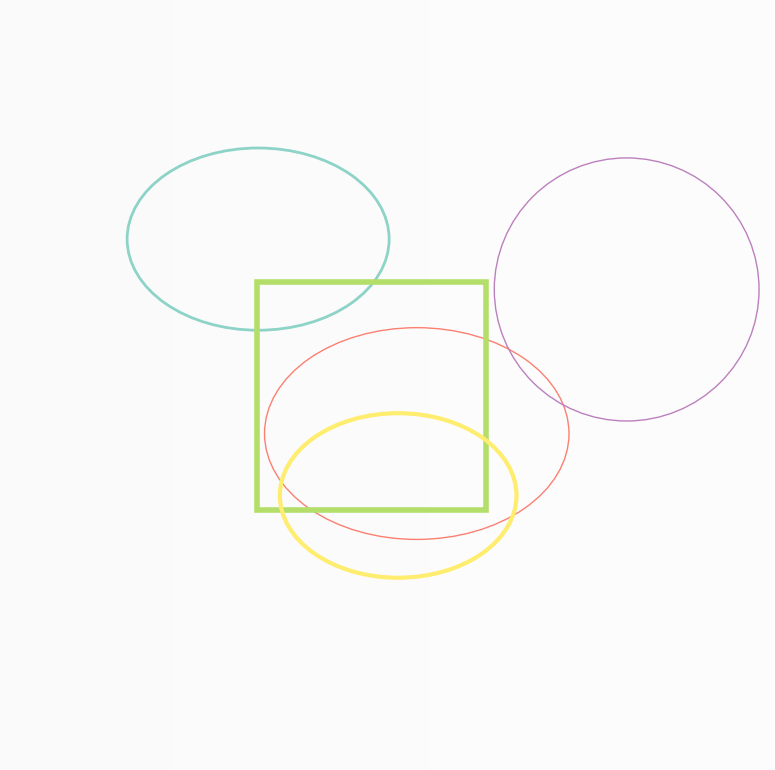[{"shape": "oval", "thickness": 1, "radius": 0.85, "center": [0.333, 0.689]}, {"shape": "oval", "thickness": 0.5, "radius": 0.98, "center": [0.538, 0.437]}, {"shape": "square", "thickness": 2, "radius": 0.74, "center": [0.479, 0.486]}, {"shape": "circle", "thickness": 0.5, "radius": 0.85, "center": [0.809, 0.624]}, {"shape": "oval", "thickness": 1.5, "radius": 0.76, "center": [0.514, 0.357]}]